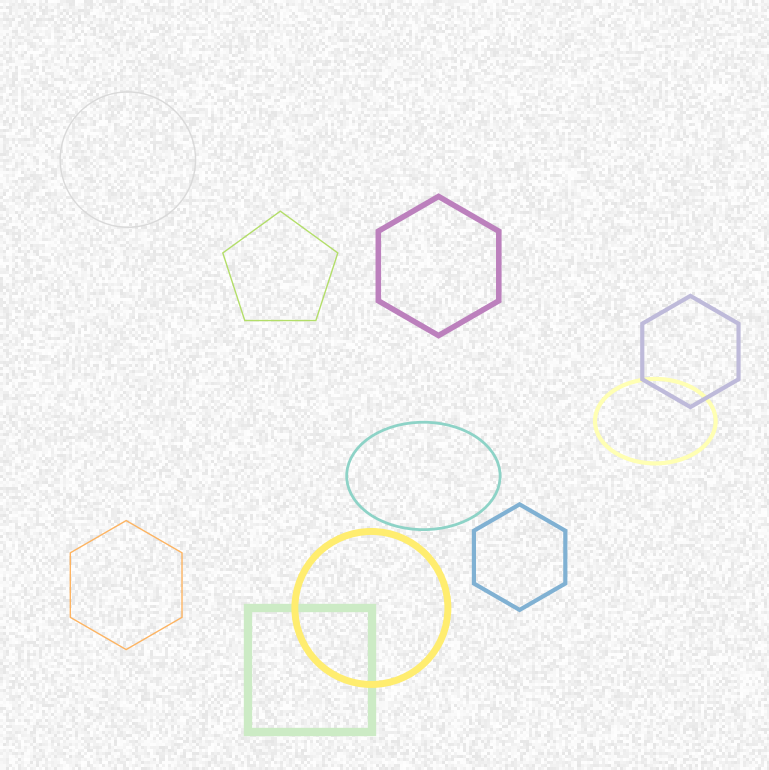[{"shape": "oval", "thickness": 1, "radius": 0.5, "center": [0.55, 0.382]}, {"shape": "oval", "thickness": 1.5, "radius": 0.39, "center": [0.851, 0.453]}, {"shape": "hexagon", "thickness": 1.5, "radius": 0.36, "center": [0.897, 0.544]}, {"shape": "hexagon", "thickness": 1.5, "radius": 0.34, "center": [0.675, 0.276]}, {"shape": "hexagon", "thickness": 0.5, "radius": 0.42, "center": [0.164, 0.24]}, {"shape": "pentagon", "thickness": 0.5, "radius": 0.39, "center": [0.364, 0.647]}, {"shape": "circle", "thickness": 0.5, "radius": 0.44, "center": [0.166, 0.793]}, {"shape": "hexagon", "thickness": 2, "radius": 0.45, "center": [0.57, 0.655]}, {"shape": "square", "thickness": 3, "radius": 0.4, "center": [0.403, 0.13]}, {"shape": "circle", "thickness": 2.5, "radius": 0.5, "center": [0.482, 0.21]}]